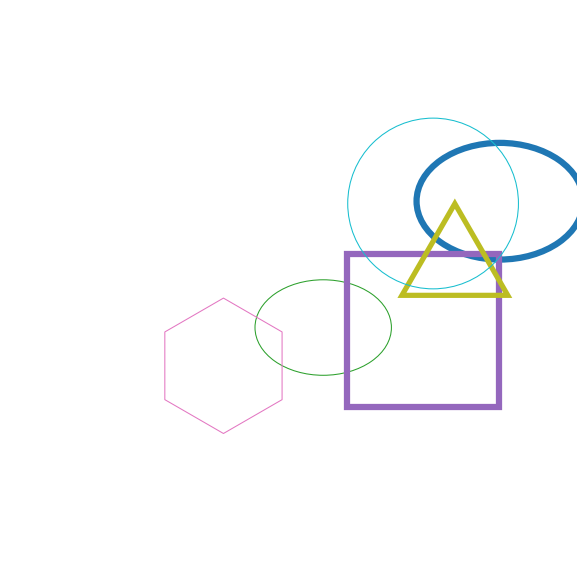[{"shape": "oval", "thickness": 3, "radius": 0.72, "center": [0.866, 0.651]}, {"shape": "oval", "thickness": 0.5, "radius": 0.59, "center": [0.56, 0.432]}, {"shape": "square", "thickness": 3, "radius": 0.66, "center": [0.733, 0.427]}, {"shape": "hexagon", "thickness": 0.5, "radius": 0.59, "center": [0.387, 0.366]}, {"shape": "triangle", "thickness": 2.5, "radius": 0.53, "center": [0.788, 0.541]}, {"shape": "circle", "thickness": 0.5, "radius": 0.74, "center": [0.75, 0.647]}]